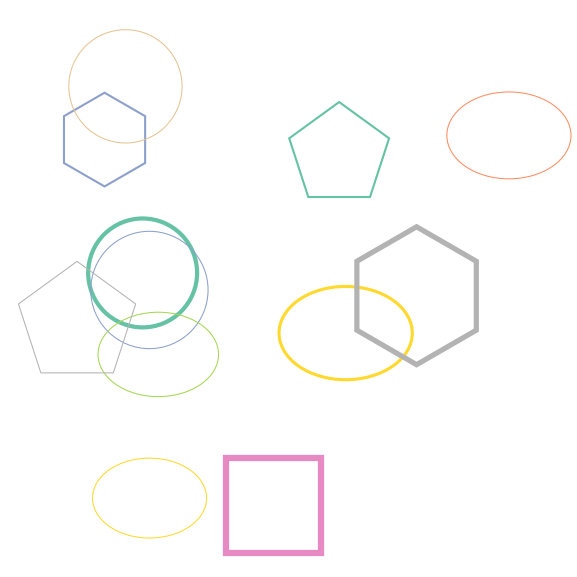[{"shape": "circle", "thickness": 2, "radius": 0.47, "center": [0.247, 0.527]}, {"shape": "pentagon", "thickness": 1, "radius": 0.45, "center": [0.587, 0.732]}, {"shape": "oval", "thickness": 0.5, "radius": 0.54, "center": [0.881, 0.765]}, {"shape": "hexagon", "thickness": 1, "radius": 0.41, "center": [0.181, 0.757]}, {"shape": "circle", "thickness": 0.5, "radius": 0.51, "center": [0.259, 0.497]}, {"shape": "square", "thickness": 3, "radius": 0.41, "center": [0.473, 0.125]}, {"shape": "oval", "thickness": 0.5, "radius": 0.52, "center": [0.274, 0.385]}, {"shape": "oval", "thickness": 1.5, "radius": 0.58, "center": [0.599, 0.422]}, {"shape": "oval", "thickness": 0.5, "radius": 0.49, "center": [0.259, 0.137]}, {"shape": "circle", "thickness": 0.5, "radius": 0.49, "center": [0.217, 0.85]}, {"shape": "hexagon", "thickness": 2.5, "radius": 0.6, "center": [0.721, 0.487]}, {"shape": "pentagon", "thickness": 0.5, "radius": 0.53, "center": [0.133, 0.44]}]